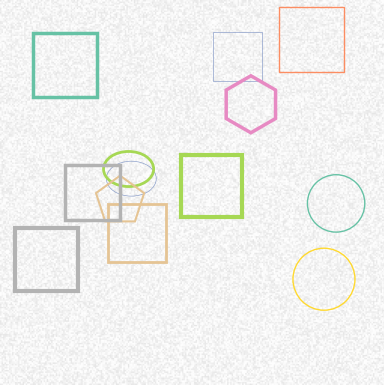[{"shape": "square", "thickness": 2.5, "radius": 0.42, "center": [0.169, 0.83]}, {"shape": "circle", "thickness": 1, "radius": 0.37, "center": [0.873, 0.472]}, {"shape": "square", "thickness": 1, "radius": 0.42, "center": [0.809, 0.897]}, {"shape": "square", "thickness": 0.5, "radius": 0.32, "center": [0.617, 0.854]}, {"shape": "oval", "thickness": 0.5, "radius": 0.32, "center": [0.341, 0.536]}, {"shape": "hexagon", "thickness": 2.5, "radius": 0.37, "center": [0.652, 0.729]}, {"shape": "square", "thickness": 3, "radius": 0.4, "center": [0.549, 0.517]}, {"shape": "oval", "thickness": 2, "radius": 0.33, "center": [0.334, 0.561]}, {"shape": "circle", "thickness": 1, "radius": 0.4, "center": [0.841, 0.275]}, {"shape": "pentagon", "thickness": 1.5, "radius": 0.33, "center": [0.312, 0.478]}, {"shape": "square", "thickness": 2, "radius": 0.38, "center": [0.356, 0.395]}, {"shape": "square", "thickness": 2.5, "radius": 0.36, "center": [0.241, 0.501]}, {"shape": "square", "thickness": 3, "radius": 0.41, "center": [0.121, 0.326]}]